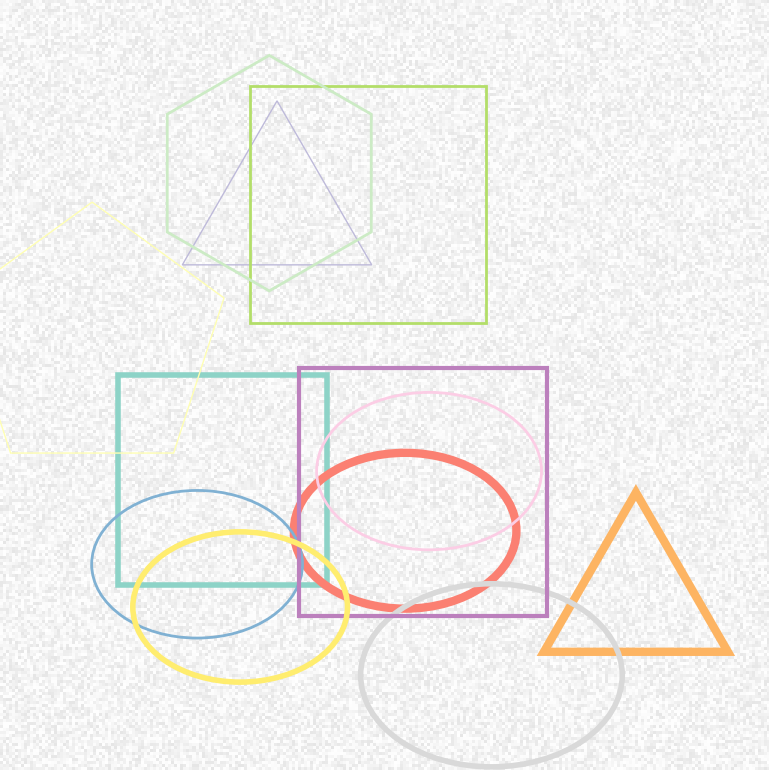[{"shape": "square", "thickness": 2, "radius": 0.68, "center": [0.289, 0.377]}, {"shape": "pentagon", "thickness": 0.5, "radius": 0.9, "center": [0.12, 0.557]}, {"shape": "triangle", "thickness": 0.5, "radius": 0.71, "center": [0.36, 0.727]}, {"shape": "oval", "thickness": 3, "radius": 0.72, "center": [0.526, 0.311]}, {"shape": "oval", "thickness": 1, "radius": 0.68, "center": [0.256, 0.267]}, {"shape": "triangle", "thickness": 3, "radius": 0.69, "center": [0.826, 0.222]}, {"shape": "square", "thickness": 1, "radius": 0.77, "center": [0.478, 0.734]}, {"shape": "oval", "thickness": 1, "radius": 0.73, "center": [0.557, 0.388]}, {"shape": "oval", "thickness": 2, "radius": 0.85, "center": [0.638, 0.123]}, {"shape": "square", "thickness": 1.5, "radius": 0.81, "center": [0.55, 0.361]}, {"shape": "hexagon", "thickness": 1, "radius": 0.76, "center": [0.35, 0.775]}, {"shape": "oval", "thickness": 2, "radius": 0.7, "center": [0.312, 0.212]}]